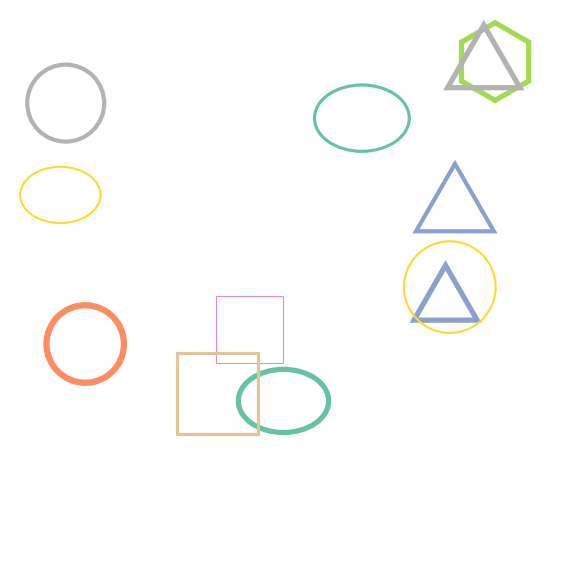[{"shape": "oval", "thickness": 1.5, "radius": 0.41, "center": [0.627, 0.795]}, {"shape": "oval", "thickness": 2.5, "radius": 0.39, "center": [0.491, 0.305]}, {"shape": "circle", "thickness": 3, "radius": 0.34, "center": [0.148, 0.403]}, {"shape": "triangle", "thickness": 2.5, "radius": 0.32, "center": [0.771, 0.476]}, {"shape": "triangle", "thickness": 2, "radius": 0.39, "center": [0.788, 0.638]}, {"shape": "square", "thickness": 0.5, "radius": 0.29, "center": [0.432, 0.428]}, {"shape": "hexagon", "thickness": 2.5, "radius": 0.34, "center": [0.857, 0.893]}, {"shape": "circle", "thickness": 1, "radius": 0.4, "center": [0.779, 0.502]}, {"shape": "oval", "thickness": 1, "radius": 0.35, "center": [0.104, 0.662]}, {"shape": "square", "thickness": 1.5, "radius": 0.35, "center": [0.377, 0.318]}, {"shape": "circle", "thickness": 2, "radius": 0.33, "center": [0.114, 0.821]}, {"shape": "triangle", "thickness": 2.5, "radius": 0.36, "center": [0.838, 0.883]}]